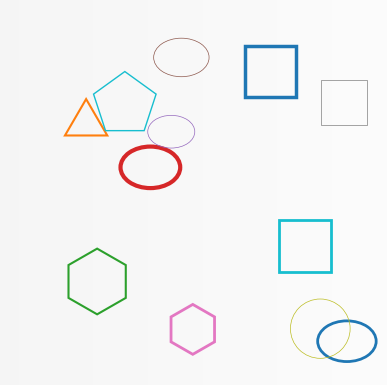[{"shape": "square", "thickness": 2.5, "radius": 0.33, "center": [0.698, 0.815]}, {"shape": "oval", "thickness": 2, "radius": 0.38, "center": [0.895, 0.114]}, {"shape": "triangle", "thickness": 1.5, "radius": 0.32, "center": [0.222, 0.68]}, {"shape": "hexagon", "thickness": 1.5, "radius": 0.43, "center": [0.251, 0.269]}, {"shape": "oval", "thickness": 3, "radius": 0.39, "center": [0.388, 0.565]}, {"shape": "oval", "thickness": 0.5, "radius": 0.3, "center": [0.442, 0.658]}, {"shape": "oval", "thickness": 0.5, "radius": 0.36, "center": [0.468, 0.851]}, {"shape": "hexagon", "thickness": 2, "radius": 0.32, "center": [0.498, 0.144]}, {"shape": "square", "thickness": 0.5, "radius": 0.29, "center": [0.888, 0.734]}, {"shape": "circle", "thickness": 0.5, "radius": 0.39, "center": [0.827, 0.146]}, {"shape": "pentagon", "thickness": 1, "radius": 0.42, "center": [0.322, 0.729]}, {"shape": "square", "thickness": 2, "radius": 0.34, "center": [0.787, 0.361]}]